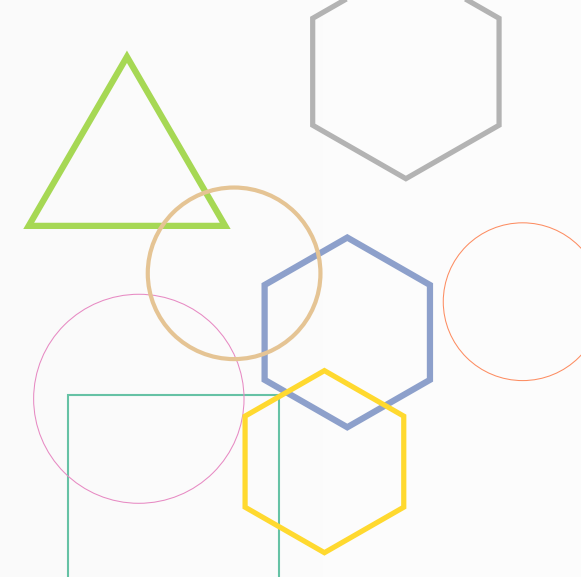[{"shape": "square", "thickness": 1, "radius": 0.9, "center": [0.298, 0.134]}, {"shape": "circle", "thickness": 0.5, "radius": 0.68, "center": [0.899, 0.477]}, {"shape": "hexagon", "thickness": 3, "radius": 0.82, "center": [0.597, 0.424]}, {"shape": "circle", "thickness": 0.5, "radius": 0.9, "center": [0.239, 0.309]}, {"shape": "triangle", "thickness": 3, "radius": 0.98, "center": [0.218, 0.706]}, {"shape": "hexagon", "thickness": 2.5, "radius": 0.79, "center": [0.558, 0.2]}, {"shape": "circle", "thickness": 2, "radius": 0.74, "center": [0.403, 0.526]}, {"shape": "hexagon", "thickness": 2.5, "radius": 0.93, "center": [0.698, 0.875]}]